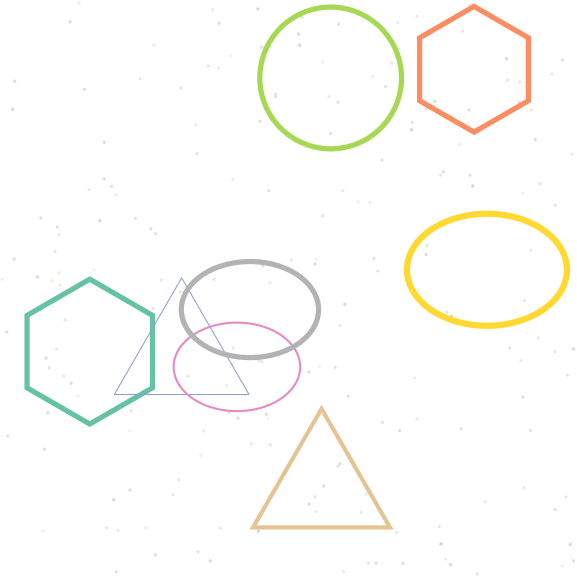[{"shape": "hexagon", "thickness": 2.5, "radius": 0.63, "center": [0.155, 0.39]}, {"shape": "hexagon", "thickness": 2.5, "radius": 0.54, "center": [0.821, 0.879]}, {"shape": "triangle", "thickness": 0.5, "radius": 0.67, "center": [0.315, 0.383]}, {"shape": "oval", "thickness": 1, "radius": 0.55, "center": [0.41, 0.364]}, {"shape": "circle", "thickness": 2.5, "radius": 0.61, "center": [0.573, 0.864]}, {"shape": "oval", "thickness": 3, "radius": 0.69, "center": [0.843, 0.532]}, {"shape": "triangle", "thickness": 2, "radius": 0.68, "center": [0.557, 0.154]}, {"shape": "oval", "thickness": 2.5, "radius": 0.59, "center": [0.433, 0.463]}]